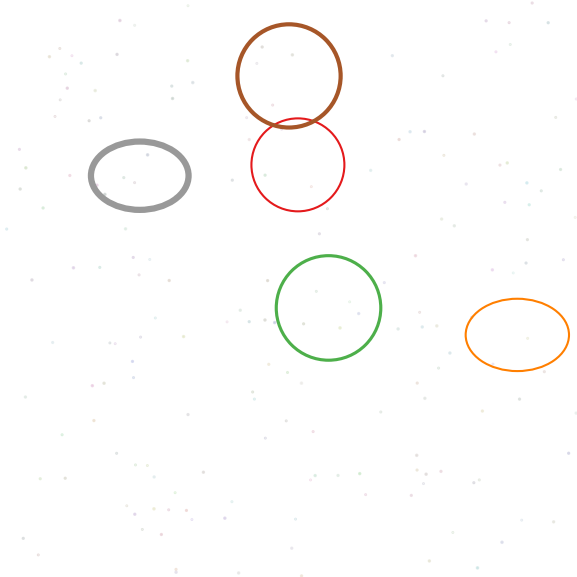[{"shape": "circle", "thickness": 1, "radius": 0.4, "center": [0.516, 0.714]}, {"shape": "circle", "thickness": 1.5, "radius": 0.45, "center": [0.569, 0.466]}, {"shape": "oval", "thickness": 1, "radius": 0.45, "center": [0.896, 0.419]}, {"shape": "circle", "thickness": 2, "radius": 0.45, "center": [0.5, 0.868]}, {"shape": "oval", "thickness": 3, "radius": 0.42, "center": [0.242, 0.695]}]